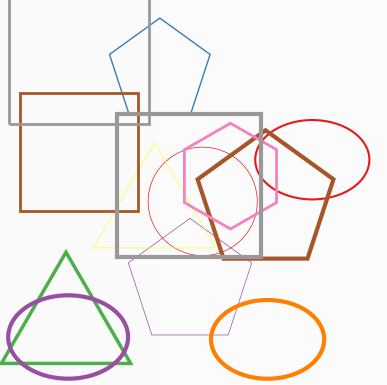[{"shape": "oval", "thickness": 1.5, "radius": 0.74, "center": [0.806, 0.585]}, {"shape": "circle", "thickness": 0.5, "radius": 0.7, "center": [0.523, 0.477]}, {"shape": "pentagon", "thickness": 1, "radius": 0.68, "center": [0.412, 0.816]}, {"shape": "triangle", "thickness": 2.5, "radius": 0.96, "center": [0.17, 0.152]}, {"shape": "oval", "thickness": 3, "radius": 0.77, "center": [0.176, 0.125]}, {"shape": "pentagon", "thickness": 0.5, "radius": 0.84, "center": [0.49, 0.265]}, {"shape": "oval", "thickness": 3, "radius": 0.73, "center": [0.691, 0.118]}, {"shape": "triangle", "thickness": 0.5, "radius": 0.91, "center": [0.399, 0.447]}, {"shape": "pentagon", "thickness": 3, "radius": 0.92, "center": [0.685, 0.477]}, {"shape": "square", "thickness": 2, "radius": 0.76, "center": [0.205, 0.605]}, {"shape": "hexagon", "thickness": 2, "radius": 0.69, "center": [0.595, 0.543]}, {"shape": "square", "thickness": 2, "radius": 0.9, "center": [0.203, 0.857]}, {"shape": "square", "thickness": 3, "radius": 0.93, "center": [0.488, 0.518]}]